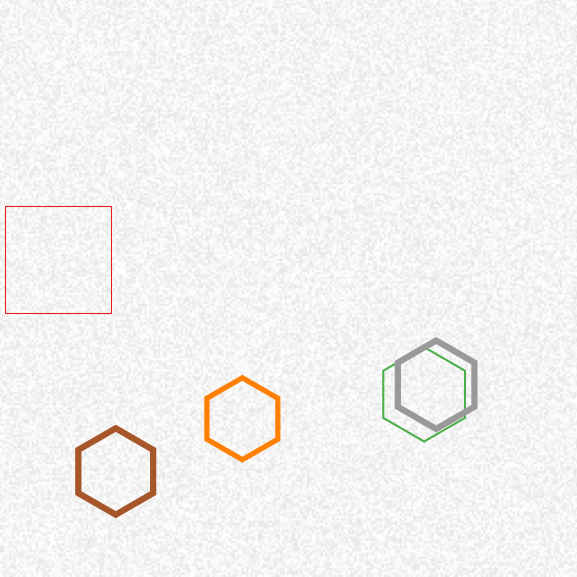[{"shape": "square", "thickness": 0.5, "radius": 0.46, "center": [0.1, 0.549]}, {"shape": "hexagon", "thickness": 1, "radius": 0.41, "center": [0.734, 0.316]}, {"shape": "hexagon", "thickness": 2.5, "radius": 0.35, "center": [0.42, 0.274]}, {"shape": "hexagon", "thickness": 3, "radius": 0.37, "center": [0.2, 0.183]}, {"shape": "hexagon", "thickness": 3, "radius": 0.38, "center": [0.755, 0.333]}]